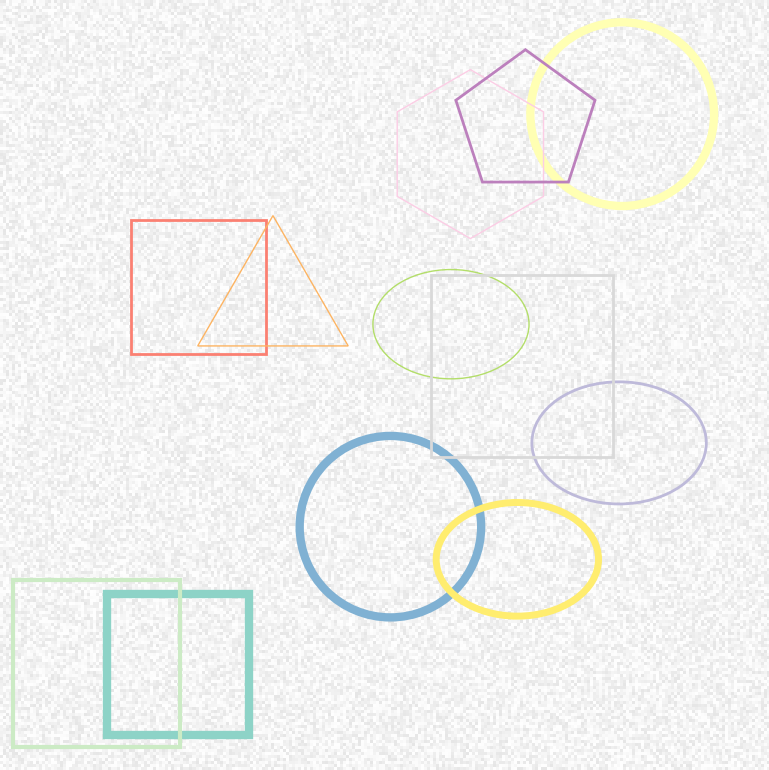[{"shape": "square", "thickness": 3, "radius": 0.46, "center": [0.231, 0.137]}, {"shape": "circle", "thickness": 3, "radius": 0.6, "center": [0.808, 0.852]}, {"shape": "oval", "thickness": 1, "radius": 0.57, "center": [0.804, 0.425]}, {"shape": "square", "thickness": 1, "radius": 0.44, "center": [0.258, 0.627]}, {"shape": "circle", "thickness": 3, "radius": 0.59, "center": [0.507, 0.316]}, {"shape": "triangle", "thickness": 0.5, "radius": 0.56, "center": [0.354, 0.607]}, {"shape": "oval", "thickness": 0.5, "radius": 0.51, "center": [0.586, 0.579]}, {"shape": "hexagon", "thickness": 0.5, "radius": 0.55, "center": [0.611, 0.8]}, {"shape": "square", "thickness": 1, "radius": 0.59, "center": [0.678, 0.525]}, {"shape": "pentagon", "thickness": 1, "radius": 0.48, "center": [0.682, 0.84]}, {"shape": "square", "thickness": 1.5, "radius": 0.54, "center": [0.125, 0.138]}, {"shape": "oval", "thickness": 2.5, "radius": 0.53, "center": [0.672, 0.274]}]